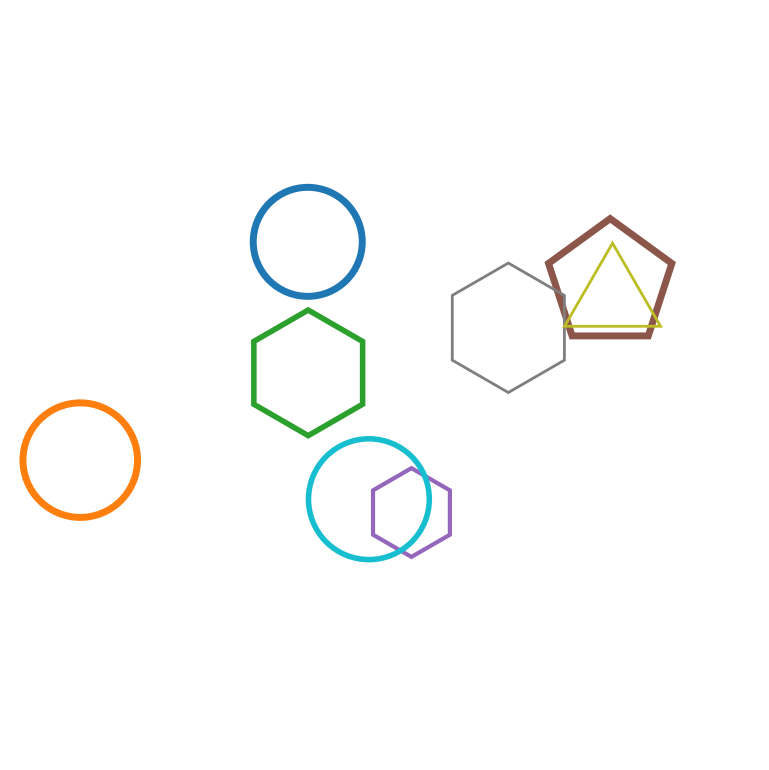[{"shape": "circle", "thickness": 2.5, "radius": 0.35, "center": [0.4, 0.686]}, {"shape": "circle", "thickness": 2.5, "radius": 0.37, "center": [0.104, 0.402]}, {"shape": "hexagon", "thickness": 2, "radius": 0.41, "center": [0.4, 0.516]}, {"shape": "hexagon", "thickness": 1.5, "radius": 0.29, "center": [0.534, 0.334]}, {"shape": "pentagon", "thickness": 2.5, "radius": 0.42, "center": [0.792, 0.632]}, {"shape": "hexagon", "thickness": 1, "radius": 0.42, "center": [0.66, 0.574]}, {"shape": "triangle", "thickness": 1, "radius": 0.36, "center": [0.796, 0.612]}, {"shape": "circle", "thickness": 2, "radius": 0.39, "center": [0.479, 0.352]}]